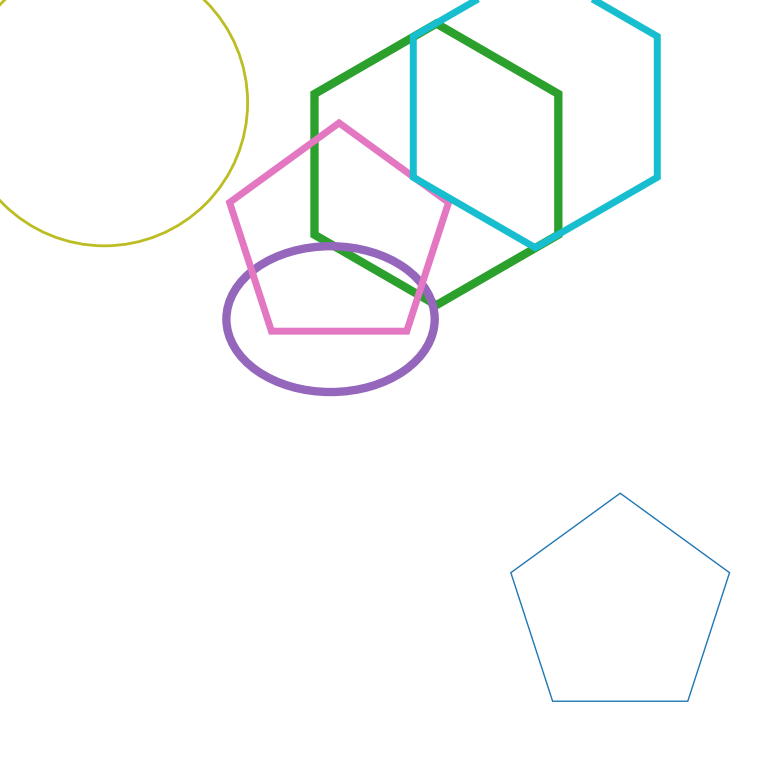[{"shape": "pentagon", "thickness": 0.5, "radius": 0.75, "center": [0.805, 0.21]}, {"shape": "hexagon", "thickness": 3, "radius": 0.91, "center": [0.567, 0.787]}, {"shape": "oval", "thickness": 3, "radius": 0.68, "center": [0.429, 0.586]}, {"shape": "pentagon", "thickness": 2.5, "radius": 0.75, "center": [0.44, 0.691]}, {"shape": "circle", "thickness": 1, "radius": 0.93, "center": [0.136, 0.867]}, {"shape": "hexagon", "thickness": 2.5, "radius": 0.91, "center": [0.695, 0.861]}]